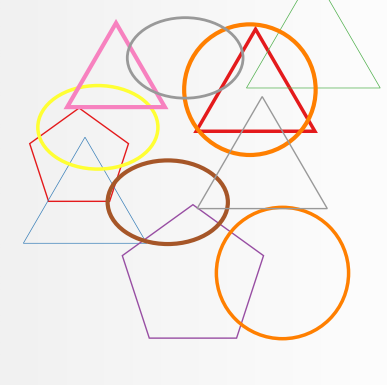[{"shape": "pentagon", "thickness": 1, "radius": 0.67, "center": [0.204, 0.585]}, {"shape": "triangle", "thickness": 2.5, "radius": 0.88, "center": [0.659, 0.747]}, {"shape": "triangle", "thickness": 0.5, "radius": 0.92, "center": [0.219, 0.46]}, {"shape": "triangle", "thickness": 0.5, "radius": 1.0, "center": [0.809, 0.871]}, {"shape": "pentagon", "thickness": 1, "radius": 0.96, "center": [0.498, 0.277]}, {"shape": "circle", "thickness": 2.5, "radius": 0.85, "center": [0.729, 0.291]}, {"shape": "circle", "thickness": 3, "radius": 0.85, "center": [0.645, 0.767]}, {"shape": "oval", "thickness": 2.5, "radius": 0.77, "center": [0.253, 0.669]}, {"shape": "oval", "thickness": 3, "radius": 0.78, "center": [0.433, 0.475]}, {"shape": "triangle", "thickness": 3, "radius": 0.73, "center": [0.299, 0.795]}, {"shape": "oval", "thickness": 2, "radius": 0.75, "center": [0.478, 0.85]}, {"shape": "triangle", "thickness": 1, "radius": 0.97, "center": [0.677, 0.555]}]